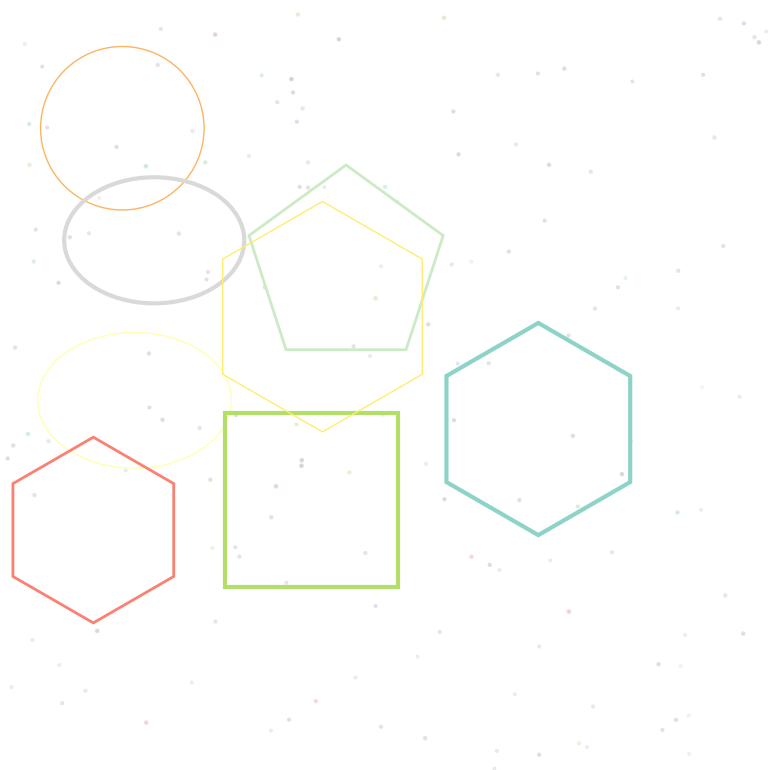[{"shape": "hexagon", "thickness": 1.5, "radius": 0.69, "center": [0.699, 0.443]}, {"shape": "oval", "thickness": 0.5, "radius": 0.63, "center": [0.175, 0.48]}, {"shape": "hexagon", "thickness": 1, "radius": 0.6, "center": [0.121, 0.312]}, {"shape": "circle", "thickness": 0.5, "radius": 0.53, "center": [0.159, 0.833]}, {"shape": "square", "thickness": 1.5, "radius": 0.56, "center": [0.404, 0.351]}, {"shape": "oval", "thickness": 1.5, "radius": 0.58, "center": [0.2, 0.688]}, {"shape": "pentagon", "thickness": 1, "radius": 0.66, "center": [0.449, 0.653]}, {"shape": "hexagon", "thickness": 0.5, "radius": 0.75, "center": [0.419, 0.589]}]